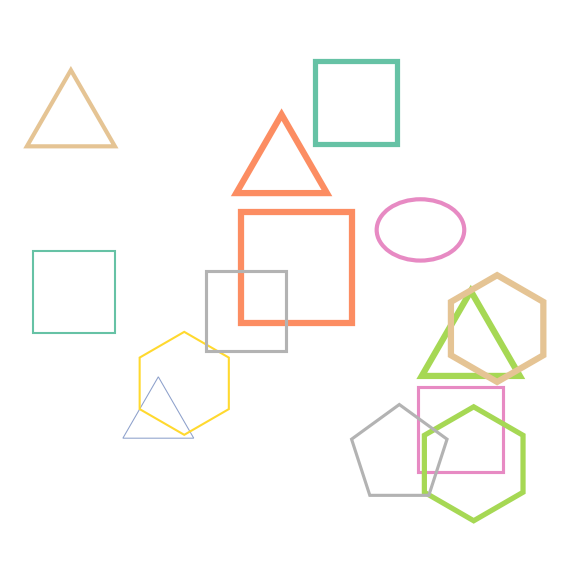[{"shape": "square", "thickness": 1, "radius": 0.36, "center": [0.128, 0.493]}, {"shape": "square", "thickness": 2.5, "radius": 0.36, "center": [0.616, 0.822]}, {"shape": "square", "thickness": 3, "radius": 0.48, "center": [0.513, 0.536]}, {"shape": "triangle", "thickness": 3, "radius": 0.45, "center": [0.488, 0.71]}, {"shape": "triangle", "thickness": 0.5, "radius": 0.35, "center": [0.274, 0.276]}, {"shape": "square", "thickness": 1.5, "radius": 0.37, "center": [0.797, 0.255]}, {"shape": "oval", "thickness": 2, "radius": 0.38, "center": [0.728, 0.601]}, {"shape": "hexagon", "thickness": 2.5, "radius": 0.49, "center": [0.82, 0.196]}, {"shape": "triangle", "thickness": 3, "radius": 0.49, "center": [0.815, 0.397]}, {"shape": "hexagon", "thickness": 1, "radius": 0.45, "center": [0.319, 0.335]}, {"shape": "triangle", "thickness": 2, "radius": 0.44, "center": [0.123, 0.79]}, {"shape": "hexagon", "thickness": 3, "radius": 0.46, "center": [0.861, 0.43]}, {"shape": "pentagon", "thickness": 1.5, "radius": 0.43, "center": [0.691, 0.212]}, {"shape": "square", "thickness": 1.5, "radius": 0.35, "center": [0.425, 0.461]}]